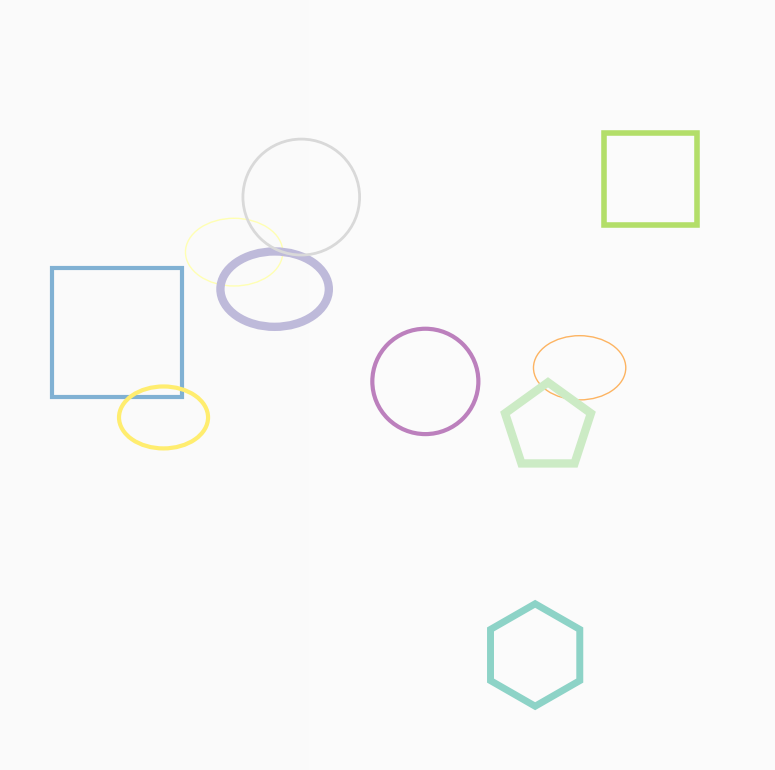[{"shape": "hexagon", "thickness": 2.5, "radius": 0.33, "center": [0.691, 0.149]}, {"shape": "oval", "thickness": 0.5, "radius": 0.31, "center": [0.302, 0.673]}, {"shape": "oval", "thickness": 3, "radius": 0.35, "center": [0.354, 0.624]}, {"shape": "square", "thickness": 1.5, "radius": 0.42, "center": [0.151, 0.569]}, {"shape": "oval", "thickness": 0.5, "radius": 0.3, "center": [0.748, 0.522]}, {"shape": "square", "thickness": 2, "radius": 0.3, "center": [0.84, 0.768]}, {"shape": "circle", "thickness": 1, "radius": 0.38, "center": [0.389, 0.744]}, {"shape": "circle", "thickness": 1.5, "radius": 0.34, "center": [0.549, 0.505]}, {"shape": "pentagon", "thickness": 3, "radius": 0.29, "center": [0.707, 0.445]}, {"shape": "oval", "thickness": 1.5, "radius": 0.29, "center": [0.211, 0.458]}]